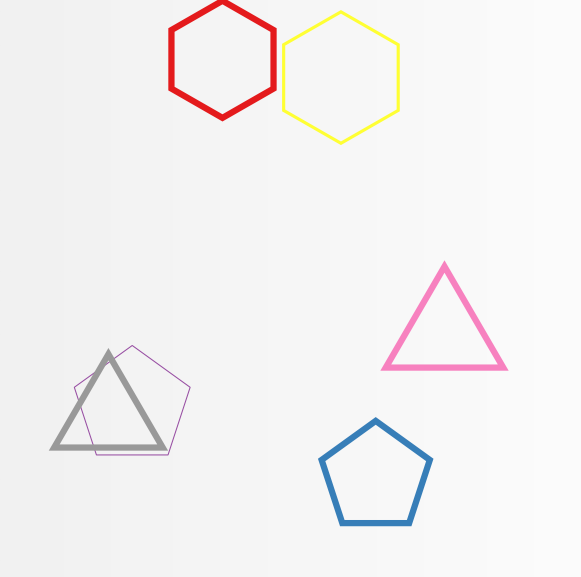[{"shape": "hexagon", "thickness": 3, "radius": 0.51, "center": [0.383, 0.896]}, {"shape": "pentagon", "thickness": 3, "radius": 0.49, "center": [0.646, 0.172]}, {"shape": "pentagon", "thickness": 0.5, "radius": 0.52, "center": [0.227, 0.296]}, {"shape": "hexagon", "thickness": 1.5, "radius": 0.57, "center": [0.587, 0.865]}, {"shape": "triangle", "thickness": 3, "radius": 0.58, "center": [0.765, 0.421]}, {"shape": "triangle", "thickness": 3, "radius": 0.54, "center": [0.187, 0.278]}]